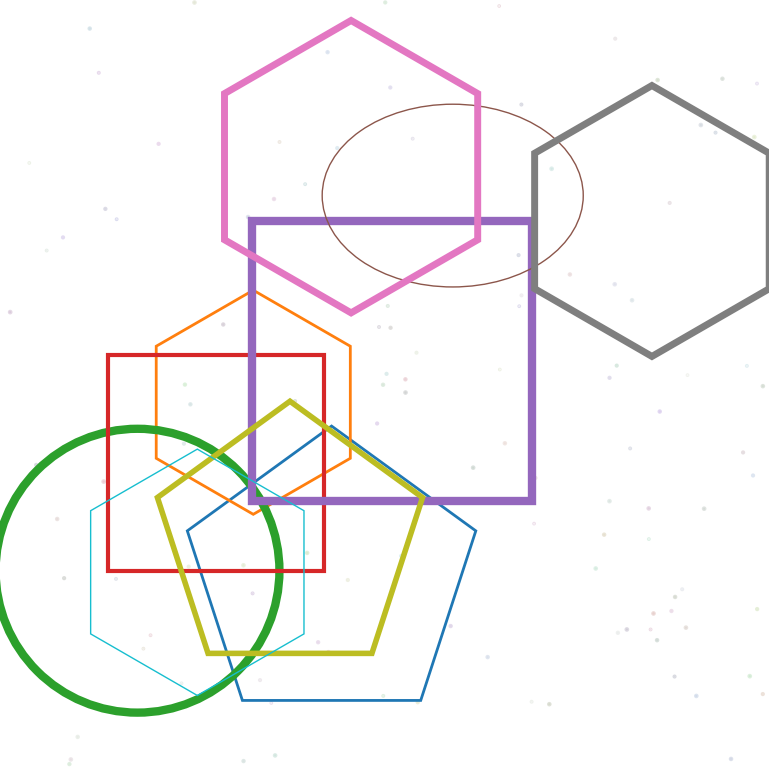[{"shape": "pentagon", "thickness": 1, "radius": 0.98, "center": [0.431, 0.25]}, {"shape": "hexagon", "thickness": 1, "radius": 0.73, "center": [0.329, 0.478]}, {"shape": "circle", "thickness": 3, "radius": 0.92, "center": [0.179, 0.259]}, {"shape": "square", "thickness": 1.5, "radius": 0.7, "center": [0.281, 0.399]}, {"shape": "square", "thickness": 3, "radius": 0.91, "center": [0.509, 0.531]}, {"shape": "oval", "thickness": 0.5, "radius": 0.85, "center": [0.588, 0.746]}, {"shape": "hexagon", "thickness": 2.5, "radius": 0.95, "center": [0.456, 0.784]}, {"shape": "hexagon", "thickness": 2.5, "radius": 0.88, "center": [0.847, 0.713]}, {"shape": "pentagon", "thickness": 2, "radius": 0.91, "center": [0.377, 0.298]}, {"shape": "hexagon", "thickness": 0.5, "radius": 0.8, "center": [0.256, 0.257]}]